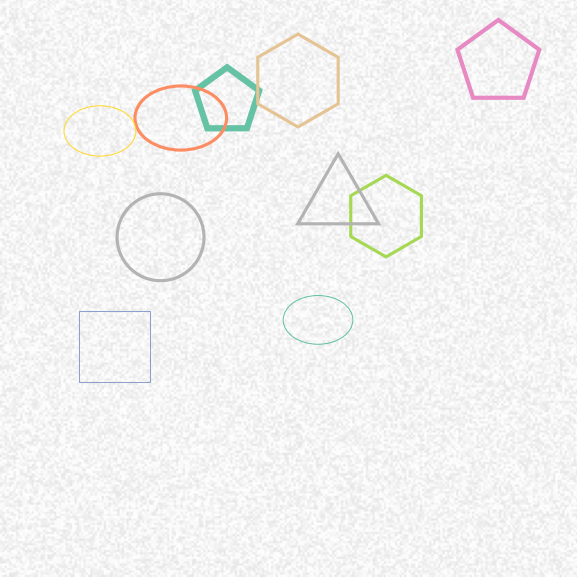[{"shape": "oval", "thickness": 0.5, "radius": 0.3, "center": [0.551, 0.445]}, {"shape": "pentagon", "thickness": 3, "radius": 0.29, "center": [0.393, 0.824]}, {"shape": "oval", "thickness": 1.5, "radius": 0.4, "center": [0.313, 0.795]}, {"shape": "square", "thickness": 0.5, "radius": 0.31, "center": [0.198, 0.4]}, {"shape": "pentagon", "thickness": 2, "radius": 0.37, "center": [0.863, 0.89]}, {"shape": "hexagon", "thickness": 1.5, "radius": 0.35, "center": [0.669, 0.625]}, {"shape": "oval", "thickness": 0.5, "radius": 0.31, "center": [0.173, 0.772]}, {"shape": "hexagon", "thickness": 1.5, "radius": 0.4, "center": [0.516, 0.86]}, {"shape": "triangle", "thickness": 1.5, "radius": 0.4, "center": [0.586, 0.652]}, {"shape": "circle", "thickness": 1.5, "radius": 0.38, "center": [0.278, 0.588]}]